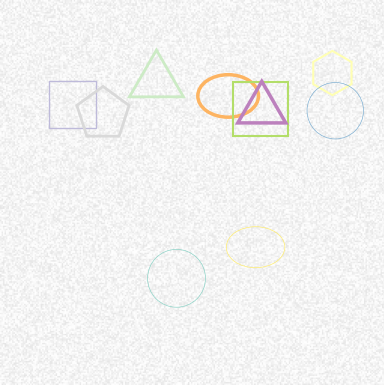[{"shape": "circle", "thickness": 0.5, "radius": 0.38, "center": [0.458, 0.277]}, {"shape": "hexagon", "thickness": 1.5, "radius": 0.29, "center": [0.863, 0.81]}, {"shape": "square", "thickness": 1, "radius": 0.3, "center": [0.188, 0.729]}, {"shape": "circle", "thickness": 0.5, "radius": 0.37, "center": [0.871, 0.712]}, {"shape": "oval", "thickness": 2.5, "radius": 0.39, "center": [0.593, 0.751]}, {"shape": "square", "thickness": 1.5, "radius": 0.35, "center": [0.676, 0.717]}, {"shape": "pentagon", "thickness": 2, "radius": 0.36, "center": [0.267, 0.704]}, {"shape": "triangle", "thickness": 2.5, "radius": 0.36, "center": [0.68, 0.717]}, {"shape": "triangle", "thickness": 2, "radius": 0.4, "center": [0.406, 0.789]}, {"shape": "oval", "thickness": 0.5, "radius": 0.38, "center": [0.664, 0.358]}]